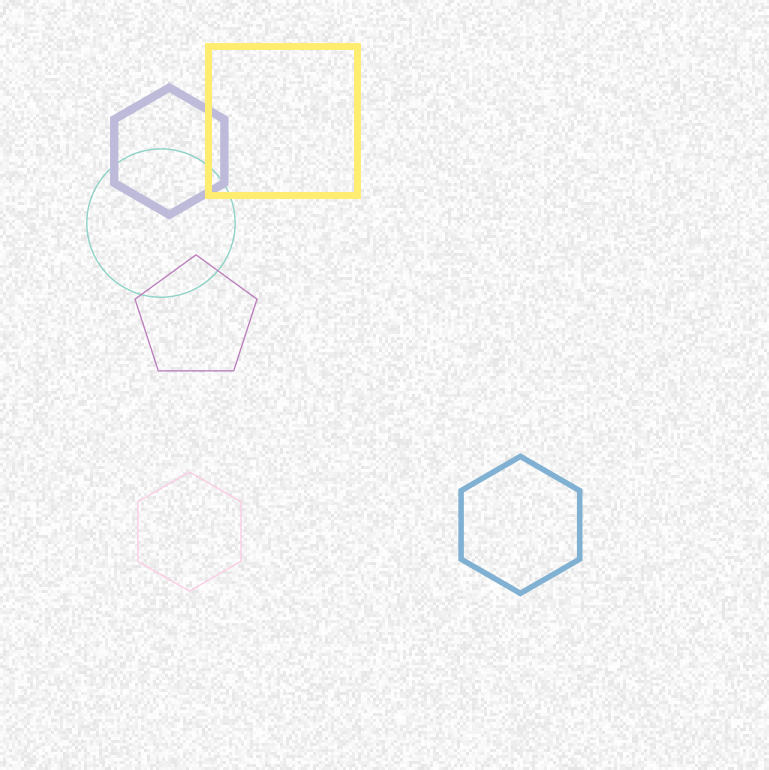[{"shape": "circle", "thickness": 0.5, "radius": 0.48, "center": [0.209, 0.71]}, {"shape": "hexagon", "thickness": 3, "radius": 0.41, "center": [0.22, 0.804]}, {"shape": "hexagon", "thickness": 2, "radius": 0.44, "center": [0.676, 0.318]}, {"shape": "hexagon", "thickness": 0.5, "radius": 0.39, "center": [0.246, 0.31]}, {"shape": "pentagon", "thickness": 0.5, "radius": 0.42, "center": [0.255, 0.586]}, {"shape": "square", "thickness": 2.5, "radius": 0.48, "center": [0.367, 0.843]}]